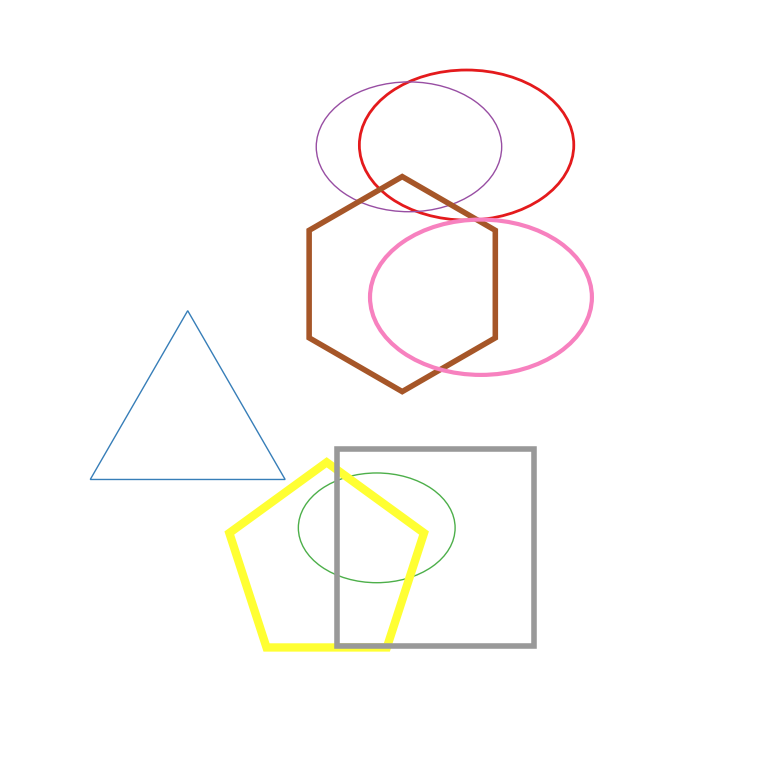[{"shape": "oval", "thickness": 1, "radius": 0.7, "center": [0.606, 0.812]}, {"shape": "triangle", "thickness": 0.5, "radius": 0.73, "center": [0.244, 0.45]}, {"shape": "oval", "thickness": 0.5, "radius": 0.51, "center": [0.489, 0.314]}, {"shape": "oval", "thickness": 0.5, "radius": 0.6, "center": [0.531, 0.809]}, {"shape": "pentagon", "thickness": 3, "radius": 0.66, "center": [0.424, 0.267]}, {"shape": "hexagon", "thickness": 2, "radius": 0.7, "center": [0.522, 0.631]}, {"shape": "oval", "thickness": 1.5, "radius": 0.72, "center": [0.625, 0.614]}, {"shape": "square", "thickness": 2, "radius": 0.64, "center": [0.566, 0.289]}]